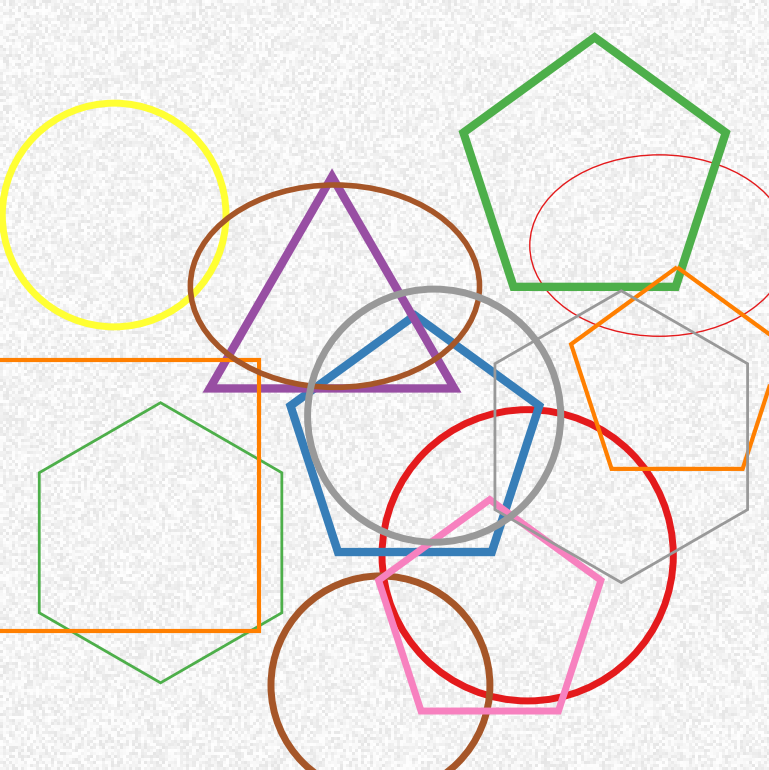[{"shape": "oval", "thickness": 0.5, "radius": 0.84, "center": [0.856, 0.681]}, {"shape": "circle", "thickness": 2.5, "radius": 0.95, "center": [0.685, 0.279]}, {"shape": "pentagon", "thickness": 3, "radius": 0.85, "center": [0.539, 0.421]}, {"shape": "hexagon", "thickness": 1, "radius": 0.91, "center": [0.208, 0.295]}, {"shape": "pentagon", "thickness": 3, "radius": 0.9, "center": [0.772, 0.772]}, {"shape": "triangle", "thickness": 3, "radius": 0.92, "center": [0.431, 0.587]}, {"shape": "square", "thickness": 1.5, "radius": 0.88, "center": [0.16, 0.356]}, {"shape": "pentagon", "thickness": 1.5, "radius": 0.72, "center": [0.879, 0.508]}, {"shape": "circle", "thickness": 2.5, "radius": 0.73, "center": [0.148, 0.721]}, {"shape": "circle", "thickness": 2.5, "radius": 0.71, "center": [0.494, 0.11]}, {"shape": "oval", "thickness": 2, "radius": 0.94, "center": [0.435, 0.628]}, {"shape": "pentagon", "thickness": 2.5, "radius": 0.76, "center": [0.636, 0.199]}, {"shape": "hexagon", "thickness": 1, "radius": 0.95, "center": [0.807, 0.433]}, {"shape": "circle", "thickness": 2.5, "radius": 0.82, "center": [0.564, 0.46]}]